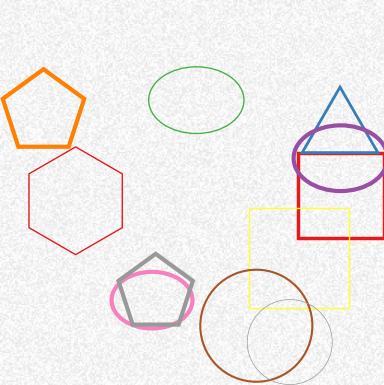[{"shape": "square", "thickness": 2.5, "radius": 0.55, "center": [0.886, 0.492]}, {"shape": "hexagon", "thickness": 1, "radius": 0.7, "center": [0.196, 0.479]}, {"shape": "triangle", "thickness": 2, "radius": 0.57, "center": [0.883, 0.66]}, {"shape": "oval", "thickness": 1, "radius": 0.62, "center": [0.51, 0.74]}, {"shape": "oval", "thickness": 3, "radius": 0.61, "center": [0.885, 0.589]}, {"shape": "pentagon", "thickness": 3, "radius": 0.56, "center": [0.113, 0.709]}, {"shape": "square", "thickness": 1, "radius": 0.65, "center": [0.776, 0.33]}, {"shape": "circle", "thickness": 1.5, "radius": 0.73, "center": [0.666, 0.154]}, {"shape": "oval", "thickness": 3, "radius": 0.53, "center": [0.395, 0.22]}, {"shape": "pentagon", "thickness": 3, "radius": 0.51, "center": [0.404, 0.239]}, {"shape": "circle", "thickness": 0.5, "radius": 0.55, "center": [0.753, 0.112]}]